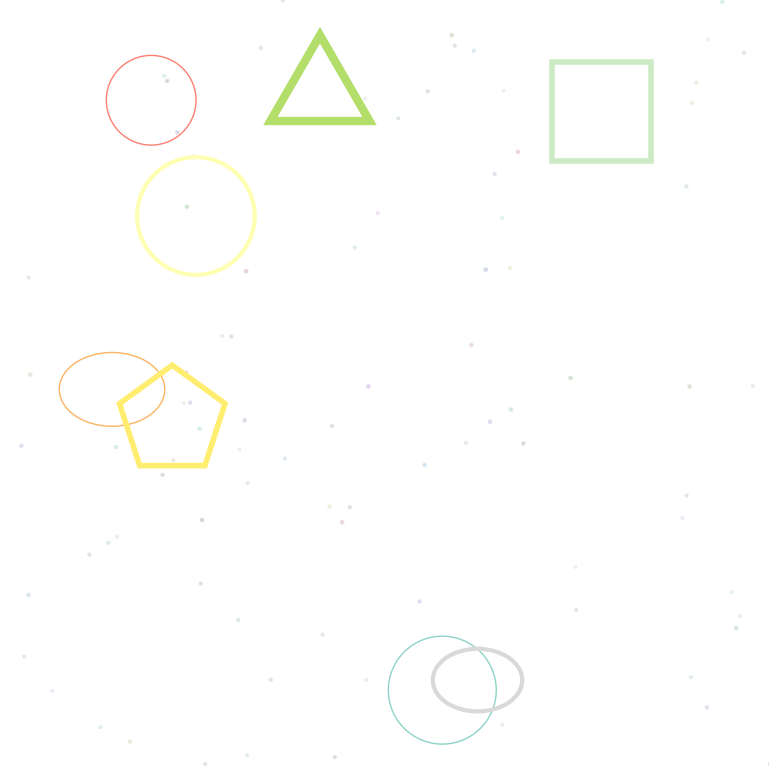[{"shape": "circle", "thickness": 0.5, "radius": 0.35, "center": [0.574, 0.104]}, {"shape": "circle", "thickness": 1.5, "radius": 0.38, "center": [0.254, 0.719]}, {"shape": "circle", "thickness": 0.5, "radius": 0.29, "center": [0.196, 0.87]}, {"shape": "oval", "thickness": 0.5, "radius": 0.34, "center": [0.145, 0.494]}, {"shape": "triangle", "thickness": 3, "radius": 0.37, "center": [0.416, 0.88]}, {"shape": "oval", "thickness": 1.5, "radius": 0.29, "center": [0.62, 0.117]}, {"shape": "square", "thickness": 2, "radius": 0.32, "center": [0.781, 0.855]}, {"shape": "pentagon", "thickness": 2, "radius": 0.36, "center": [0.224, 0.454]}]